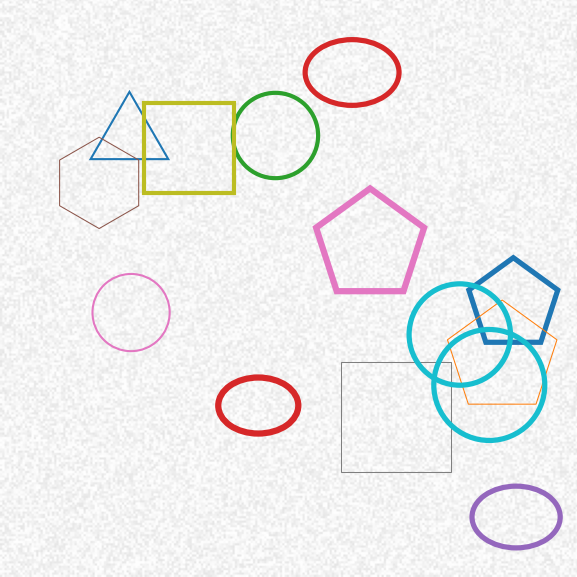[{"shape": "pentagon", "thickness": 2.5, "radius": 0.4, "center": [0.889, 0.472]}, {"shape": "triangle", "thickness": 1, "radius": 0.39, "center": [0.224, 0.762]}, {"shape": "pentagon", "thickness": 0.5, "radius": 0.5, "center": [0.87, 0.38]}, {"shape": "circle", "thickness": 2, "radius": 0.37, "center": [0.477, 0.765]}, {"shape": "oval", "thickness": 3, "radius": 0.35, "center": [0.447, 0.297]}, {"shape": "oval", "thickness": 2.5, "radius": 0.41, "center": [0.61, 0.874]}, {"shape": "oval", "thickness": 2.5, "radius": 0.38, "center": [0.894, 0.104]}, {"shape": "hexagon", "thickness": 0.5, "radius": 0.4, "center": [0.172, 0.682]}, {"shape": "circle", "thickness": 1, "radius": 0.33, "center": [0.227, 0.458]}, {"shape": "pentagon", "thickness": 3, "radius": 0.49, "center": [0.641, 0.574]}, {"shape": "square", "thickness": 0.5, "radius": 0.48, "center": [0.686, 0.277]}, {"shape": "square", "thickness": 2, "radius": 0.39, "center": [0.327, 0.743]}, {"shape": "circle", "thickness": 2.5, "radius": 0.44, "center": [0.796, 0.42]}, {"shape": "circle", "thickness": 2.5, "radius": 0.48, "center": [0.847, 0.333]}]